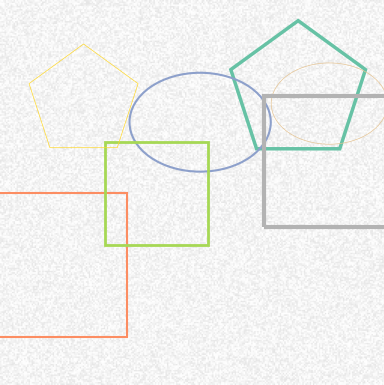[{"shape": "pentagon", "thickness": 2.5, "radius": 0.92, "center": [0.774, 0.762]}, {"shape": "square", "thickness": 1.5, "radius": 0.94, "center": [0.142, 0.311]}, {"shape": "oval", "thickness": 1.5, "radius": 0.92, "center": [0.52, 0.683]}, {"shape": "square", "thickness": 2, "radius": 0.67, "center": [0.406, 0.497]}, {"shape": "pentagon", "thickness": 0.5, "radius": 0.74, "center": [0.217, 0.737]}, {"shape": "oval", "thickness": 0.5, "radius": 0.75, "center": [0.855, 0.731]}, {"shape": "square", "thickness": 3, "radius": 0.85, "center": [0.855, 0.58]}]